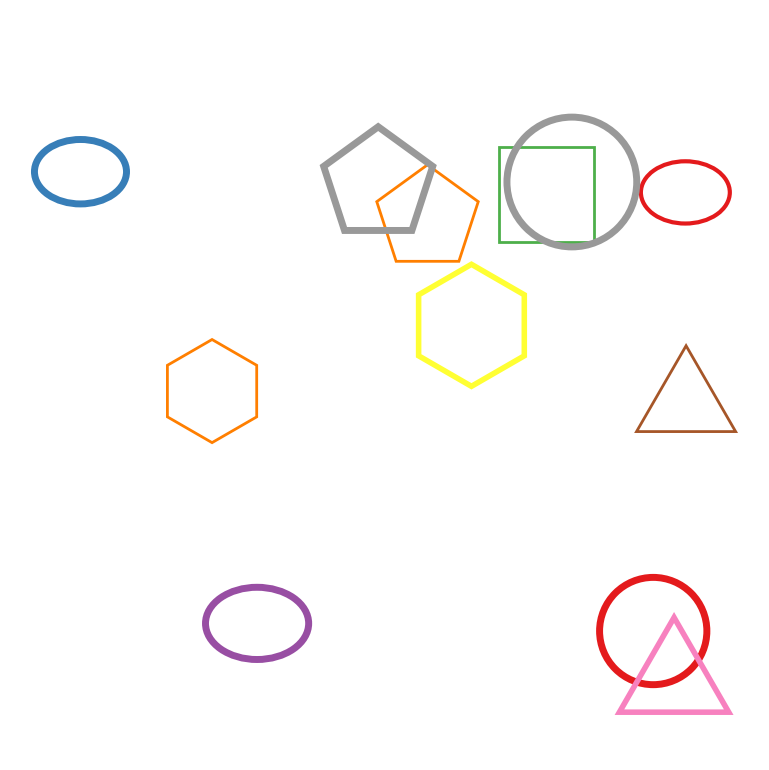[{"shape": "oval", "thickness": 1.5, "radius": 0.29, "center": [0.89, 0.75]}, {"shape": "circle", "thickness": 2.5, "radius": 0.35, "center": [0.848, 0.18]}, {"shape": "oval", "thickness": 2.5, "radius": 0.3, "center": [0.105, 0.777]}, {"shape": "square", "thickness": 1, "radius": 0.31, "center": [0.71, 0.747]}, {"shape": "oval", "thickness": 2.5, "radius": 0.33, "center": [0.334, 0.19]}, {"shape": "hexagon", "thickness": 1, "radius": 0.33, "center": [0.275, 0.492]}, {"shape": "pentagon", "thickness": 1, "radius": 0.35, "center": [0.555, 0.717]}, {"shape": "hexagon", "thickness": 2, "radius": 0.4, "center": [0.612, 0.578]}, {"shape": "triangle", "thickness": 1, "radius": 0.37, "center": [0.891, 0.477]}, {"shape": "triangle", "thickness": 2, "radius": 0.41, "center": [0.875, 0.116]}, {"shape": "circle", "thickness": 2.5, "radius": 0.42, "center": [0.743, 0.764]}, {"shape": "pentagon", "thickness": 2.5, "radius": 0.37, "center": [0.491, 0.761]}]